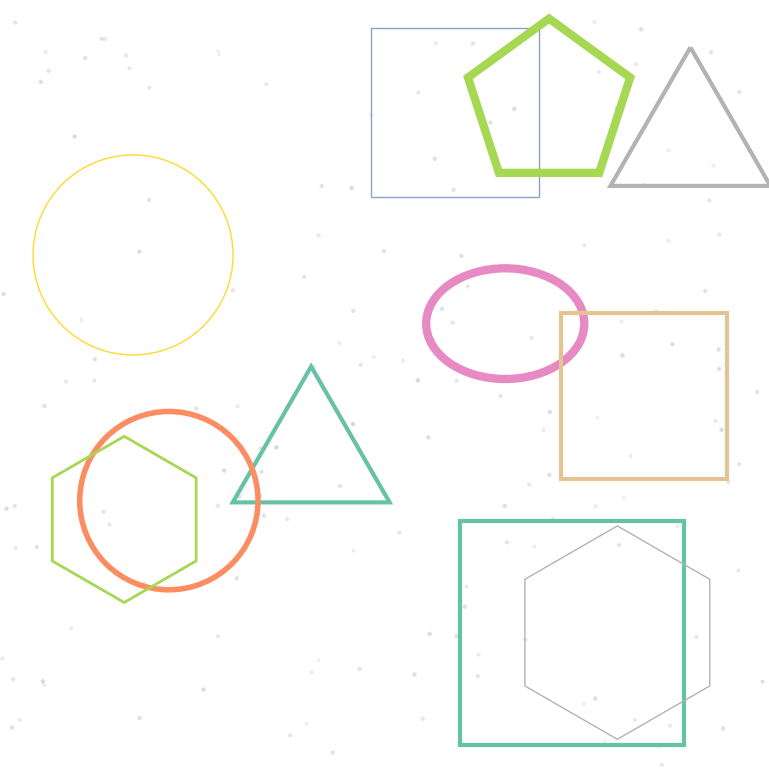[{"shape": "triangle", "thickness": 1.5, "radius": 0.59, "center": [0.404, 0.406]}, {"shape": "square", "thickness": 1.5, "radius": 0.73, "center": [0.743, 0.177]}, {"shape": "circle", "thickness": 2, "radius": 0.58, "center": [0.219, 0.35]}, {"shape": "square", "thickness": 0.5, "radius": 0.55, "center": [0.591, 0.854]}, {"shape": "oval", "thickness": 3, "radius": 0.51, "center": [0.656, 0.58]}, {"shape": "pentagon", "thickness": 3, "radius": 0.55, "center": [0.713, 0.865]}, {"shape": "hexagon", "thickness": 1, "radius": 0.54, "center": [0.161, 0.325]}, {"shape": "circle", "thickness": 0.5, "radius": 0.65, "center": [0.173, 0.669]}, {"shape": "square", "thickness": 1.5, "radius": 0.54, "center": [0.837, 0.486]}, {"shape": "triangle", "thickness": 1.5, "radius": 0.6, "center": [0.897, 0.819]}, {"shape": "hexagon", "thickness": 0.5, "radius": 0.69, "center": [0.802, 0.178]}]